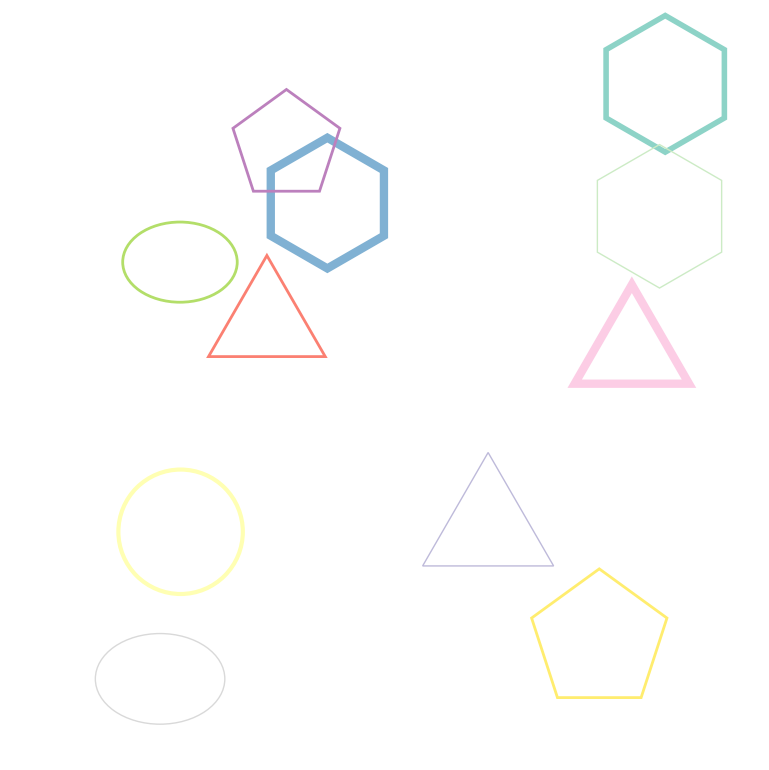[{"shape": "hexagon", "thickness": 2, "radius": 0.44, "center": [0.864, 0.891]}, {"shape": "circle", "thickness": 1.5, "radius": 0.4, "center": [0.235, 0.309]}, {"shape": "triangle", "thickness": 0.5, "radius": 0.49, "center": [0.634, 0.314]}, {"shape": "triangle", "thickness": 1, "radius": 0.44, "center": [0.347, 0.581]}, {"shape": "hexagon", "thickness": 3, "radius": 0.42, "center": [0.425, 0.736]}, {"shape": "oval", "thickness": 1, "radius": 0.37, "center": [0.234, 0.66]}, {"shape": "triangle", "thickness": 3, "radius": 0.43, "center": [0.821, 0.545]}, {"shape": "oval", "thickness": 0.5, "radius": 0.42, "center": [0.208, 0.118]}, {"shape": "pentagon", "thickness": 1, "radius": 0.37, "center": [0.372, 0.811]}, {"shape": "hexagon", "thickness": 0.5, "radius": 0.47, "center": [0.857, 0.719]}, {"shape": "pentagon", "thickness": 1, "radius": 0.46, "center": [0.778, 0.169]}]